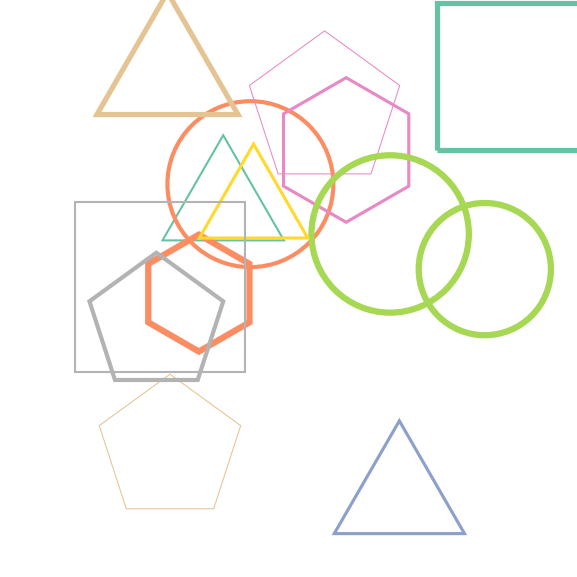[{"shape": "square", "thickness": 2.5, "radius": 0.64, "center": [0.884, 0.866]}, {"shape": "triangle", "thickness": 1, "radius": 0.61, "center": [0.387, 0.644]}, {"shape": "circle", "thickness": 2, "radius": 0.72, "center": [0.434, 0.68]}, {"shape": "hexagon", "thickness": 3, "radius": 0.51, "center": [0.344, 0.492]}, {"shape": "triangle", "thickness": 1.5, "radius": 0.65, "center": [0.692, 0.14]}, {"shape": "pentagon", "thickness": 0.5, "radius": 0.68, "center": [0.562, 0.809]}, {"shape": "hexagon", "thickness": 1.5, "radius": 0.63, "center": [0.599, 0.739]}, {"shape": "circle", "thickness": 3, "radius": 0.57, "center": [0.839, 0.533]}, {"shape": "circle", "thickness": 3, "radius": 0.68, "center": [0.676, 0.594]}, {"shape": "triangle", "thickness": 1.5, "radius": 0.54, "center": [0.439, 0.641]}, {"shape": "triangle", "thickness": 2.5, "radius": 0.71, "center": [0.29, 0.871]}, {"shape": "pentagon", "thickness": 0.5, "radius": 0.64, "center": [0.294, 0.222]}, {"shape": "square", "thickness": 1, "radius": 0.74, "center": [0.277, 0.503]}, {"shape": "pentagon", "thickness": 2, "radius": 0.61, "center": [0.271, 0.44]}]